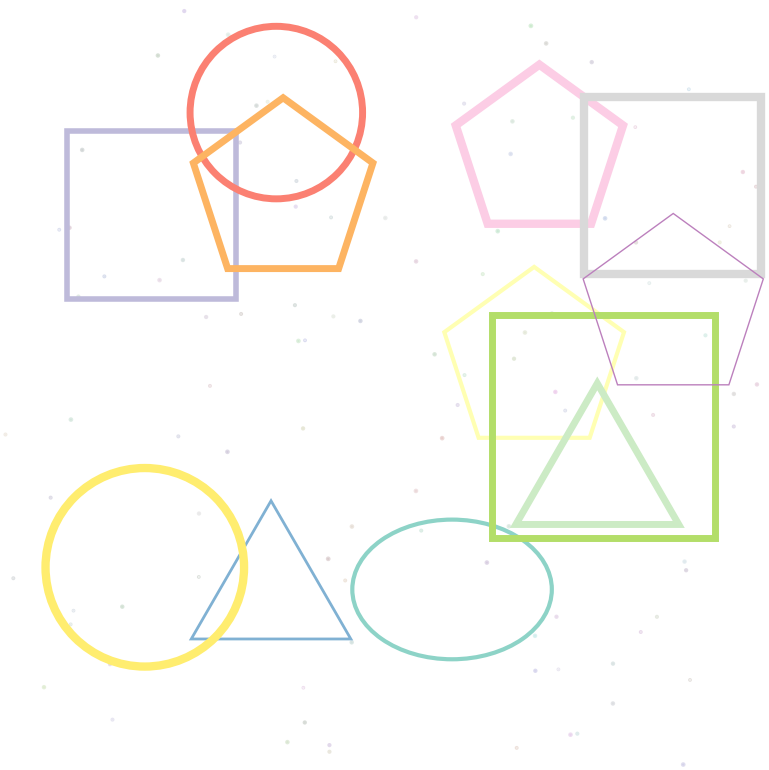[{"shape": "oval", "thickness": 1.5, "radius": 0.65, "center": [0.587, 0.234]}, {"shape": "pentagon", "thickness": 1.5, "radius": 0.61, "center": [0.694, 0.531]}, {"shape": "square", "thickness": 2, "radius": 0.55, "center": [0.196, 0.721]}, {"shape": "circle", "thickness": 2.5, "radius": 0.56, "center": [0.359, 0.854]}, {"shape": "triangle", "thickness": 1, "radius": 0.6, "center": [0.352, 0.23]}, {"shape": "pentagon", "thickness": 2.5, "radius": 0.61, "center": [0.368, 0.75]}, {"shape": "square", "thickness": 2.5, "radius": 0.72, "center": [0.784, 0.446]}, {"shape": "pentagon", "thickness": 3, "radius": 0.57, "center": [0.7, 0.802]}, {"shape": "square", "thickness": 3, "radius": 0.58, "center": [0.873, 0.759]}, {"shape": "pentagon", "thickness": 0.5, "radius": 0.62, "center": [0.874, 0.6]}, {"shape": "triangle", "thickness": 2.5, "radius": 0.61, "center": [0.776, 0.38]}, {"shape": "circle", "thickness": 3, "radius": 0.64, "center": [0.188, 0.263]}]